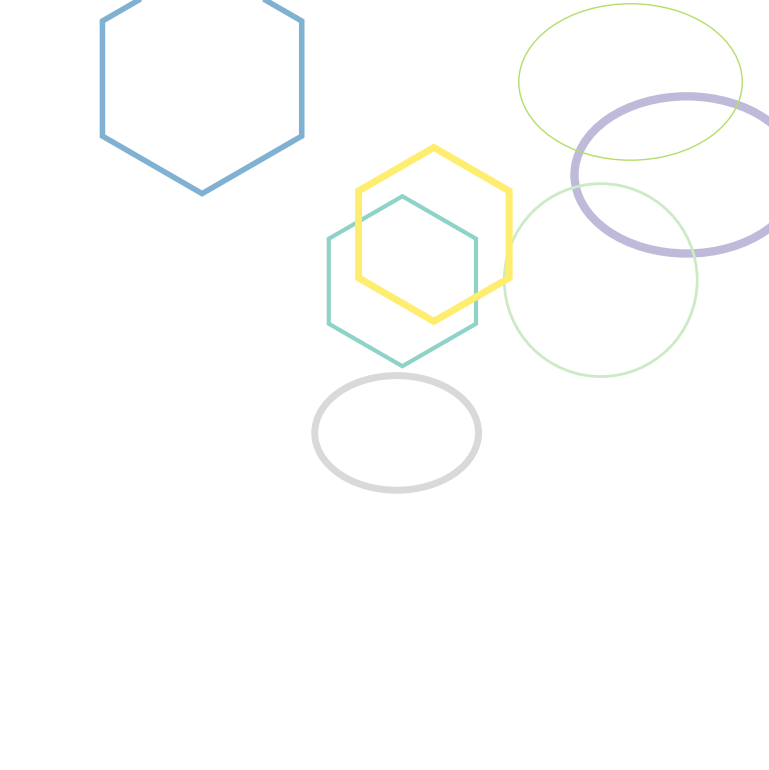[{"shape": "hexagon", "thickness": 1.5, "radius": 0.55, "center": [0.523, 0.635]}, {"shape": "oval", "thickness": 3, "radius": 0.73, "center": [0.892, 0.773]}, {"shape": "hexagon", "thickness": 2, "radius": 0.75, "center": [0.262, 0.898]}, {"shape": "oval", "thickness": 0.5, "radius": 0.73, "center": [0.819, 0.894]}, {"shape": "oval", "thickness": 2.5, "radius": 0.53, "center": [0.515, 0.438]}, {"shape": "circle", "thickness": 1, "radius": 0.63, "center": [0.78, 0.636]}, {"shape": "hexagon", "thickness": 2.5, "radius": 0.56, "center": [0.563, 0.696]}]